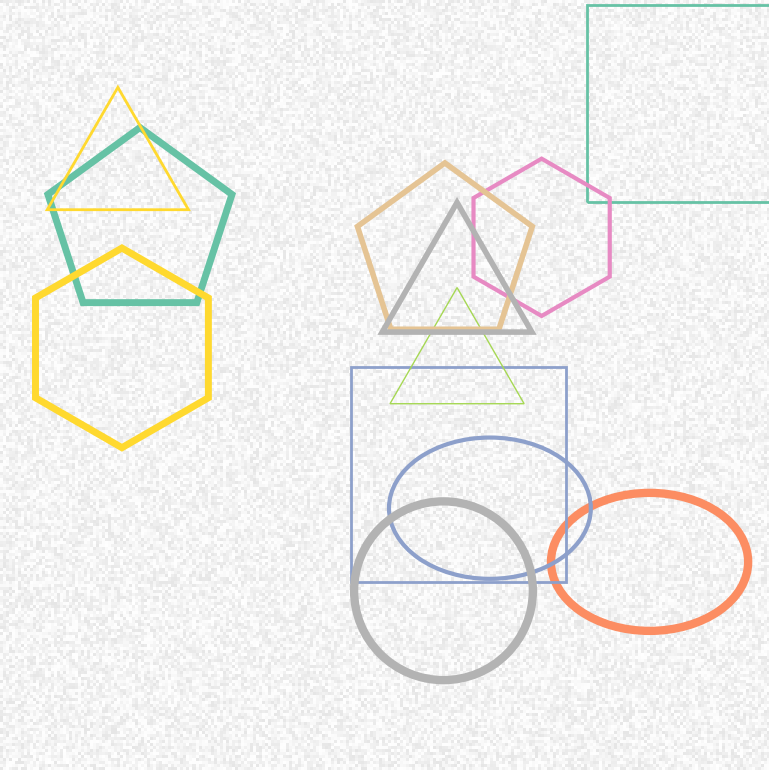[{"shape": "square", "thickness": 1, "radius": 0.64, "center": [0.89, 0.865]}, {"shape": "pentagon", "thickness": 2.5, "radius": 0.63, "center": [0.182, 0.709]}, {"shape": "oval", "thickness": 3, "radius": 0.64, "center": [0.844, 0.27]}, {"shape": "oval", "thickness": 1.5, "radius": 0.66, "center": [0.636, 0.34]}, {"shape": "square", "thickness": 1, "radius": 0.7, "center": [0.595, 0.384]}, {"shape": "hexagon", "thickness": 1.5, "radius": 0.51, "center": [0.703, 0.692]}, {"shape": "triangle", "thickness": 0.5, "radius": 0.5, "center": [0.594, 0.526]}, {"shape": "triangle", "thickness": 1, "radius": 0.53, "center": [0.153, 0.781]}, {"shape": "hexagon", "thickness": 2.5, "radius": 0.65, "center": [0.158, 0.548]}, {"shape": "pentagon", "thickness": 2, "radius": 0.6, "center": [0.578, 0.669]}, {"shape": "circle", "thickness": 3, "radius": 0.58, "center": [0.576, 0.233]}, {"shape": "triangle", "thickness": 2, "radius": 0.56, "center": [0.594, 0.625]}]